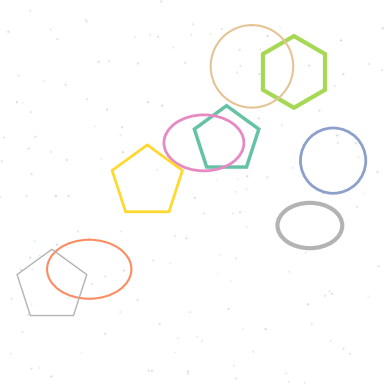[{"shape": "pentagon", "thickness": 2.5, "radius": 0.44, "center": [0.589, 0.637]}, {"shape": "oval", "thickness": 1.5, "radius": 0.55, "center": [0.232, 0.301]}, {"shape": "circle", "thickness": 2, "radius": 0.42, "center": [0.865, 0.583]}, {"shape": "oval", "thickness": 2, "radius": 0.52, "center": [0.53, 0.629]}, {"shape": "hexagon", "thickness": 3, "radius": 0.47, "center": [0.763, 0.813]}, {"shape": "pentagon", "thickness": 2, "radius": 0.48, "center": [0.383, 0.528]}, {"shape": "circle", "thickness": 1.5, "radius": 0.54, "center": [0.654, 0.828]}, {"shape": "pentagon", "thickness": 1, "radius": 0.48, "center": [0.135, 0.257]}, {"shape": "oval", "thickness": 3, "radius": 0.42, "center": [0.805, 0.414]}]